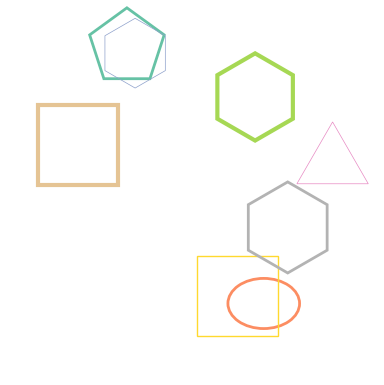[{"shape": "pentagon", "thickness": 2, "radius": 0.51, "center": [0.33, 0.878]}, {"shape": "oval", "thickness": 2, "radius": 0.47, "center": [0.685, 0.212]}, {"shape": "hexagon", "thickness": 0.5, "radius": 0.45, "center": [0.351, 0.862]}, {"shape": "triangle", "thickness": 0.5, "radius": 0.54, "center": [0.864, 0.576]}, {"shape": "hexagon", "thickness": 3, "radius": 0.57, "center": [0.663, 0.748]}, {"shape": "square", "thickness": 1, "radius": 0.52, "center": [0.617, 0.231]}, {"shape": "square", "thickness": 3, "radius": 0.52, "center": [0.203, 0.623]}, {"shape": "hexagon", "thickness": 2, "radius": 0.59, "center": [0.747, 0.409]}]